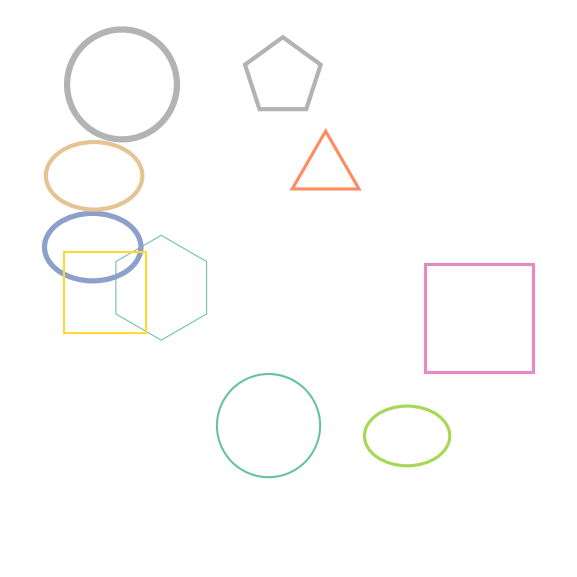[{"shape": "circle", "thickness": 1, "radius": 0.45, "center": [0.465, 0.262]}, {"shape": "hexagon", "thickness": 0.5, "radius": 0.45, "center": [0.279, 0.501]}, {"shape": "triangle", "thickness": 1.5, "radius": 0.33, "center": [0.564, 0.705]}, {"shape": "oval", "thickness": 2.5, "radius": 0.42, "center": [0.161, 0.571]}, {"shape": "square", "thickness": 1.5, "radius": 0.47, "center": [0.829, 0.448]}, {"shape": "oval", "thickness": 1.5, "radius": 0.37, "center": [0.705, 0.244]}, {"shape": "square", "thickness": 1, "radius": 0.35, "center": [0.181, 0.493]}, {"shape": "oval", "thickness": 2, "radius": 0.42, "center": [0.163, 0.695]}, {"shape": "circle", "thickness": 3, "radius": 0.48, "center": [0.211, 0.853]}, {"shape": "pentagon", "thickness": 2, "radius": 0.34, "center": [0.49, 0.866]}]